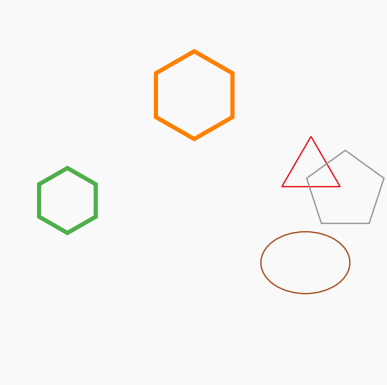[{"shape": "triangle", "thickness": 1, "radius": 0.43, "center": [0.803, 0.559]}, {"shape": "hexagon", "thickness": 3, "radius": 0.42, "center": [0.174, 0.479]}, {"shape": "hexagon", "thickness": 3, "radius": 0.57, "center": [0.501, 0.753]}, {"shape": "oval", "thickness": 1, "radius": 0.57, "center": [0.788, 0.318]}, {"shape": "pentagon", "thickness": 1, "radius": 0.52, "center": [0.891, 0.505]}]